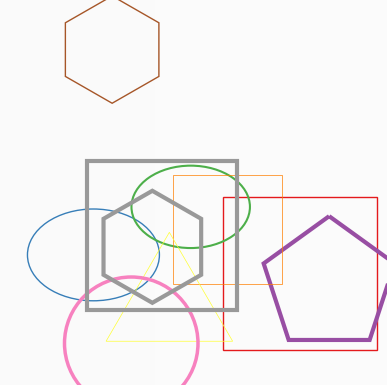[{"shape": "square", "thickness": 1, "radius": 0.99, "center": [0.774, 0.289]}, {"shape": "oval", "thickness": 1, "radius": 0.85, "center": [0.241, 0.338]}, {"shape": "oval", "thickness": 1.5, "radius": 0.76, "center": [0.492, 0.463]}, {"shape": "pentagon", "thickness": 3, "radius": 0.89, "center": [0.849, 0.261]}, {"shape": "square", "thickness": 0.5, "radius": 0.7, "center": [0.588, 0.404]}, {"shape": "triangle", "thickness": 0.5, "radius": 0.94, "center": [0.437, 0.208]}, {"shape": "hexagon", "thickness": 1, "radius": 0.7, "center": [0.289, 0.871]}, {"shape": "circle", "thickness": 2.5, "radius": 0.86, "center": [0.339, 0.108]}, {"shape": "hexagon", "thickness": 3, "radius": 0.73, "center": [0.393, 0.359]}, {"shape": "square", "thickness": 3, "radius": 0.96, "center": [0.419, 0.389]}]